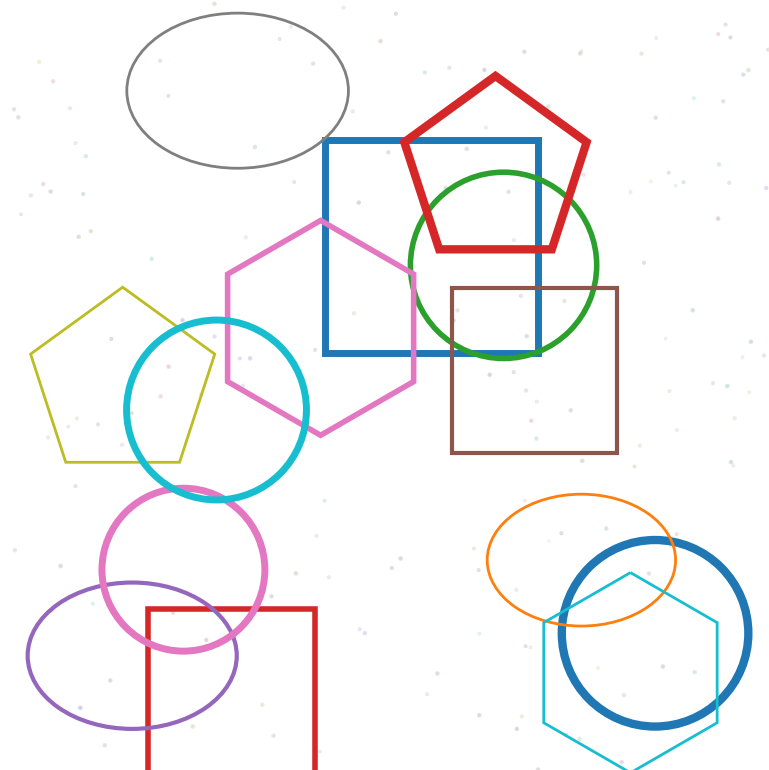[{"shape": "square", "thickness": 2.5, "radius": 0.69, "center": [0.56, 0.68]}, {"shape": "circle", "thickness": 3, "radius": 0.61, "center": [0.851, 0.178]}, {"shape": "oval", "thickness": 1, "radius": 0.61, "center": [0.755, 0.273]}, {"shape": "circle", "thickness": 2, "radius": 0.6, "center": [0.654, 0.655]}, {"shape": "square", "thickness": 2, "radius": 0.54, "center": [0.3, 0.101]}, {"shape": "pentagon", "thickness": 3, "radius": 0.62, "center": [0.643, 0.777]}, {"shape": "oval", "thickness": 1.5, "radius": 0.68, "center": [0.172, 0.148]}, {"shape": "square", "thickness": 1.5, "radius": 0.54, "center": [0.694, 0.519]}, {"shape": "circle", "thickness": 2.5, "radius": 0.53, "center": [0.238, 0.26]}, {"shape": "hexagon", "thickness": 2, "radius": 0.7, "center": [0.416, 0.574]}, {"shape": "oval", "thickness": 1, "radius": 0.72, "center": [0.309, 0.882]}, {"shape": "pentagon", "thickness": 1, "radius": 0.63, "center": [0.159, 0.501]}, {"shape": "hexagon", "thickness": 1, "radius": 0.65, "center": [0.819, 0.126]}, {"shape": "circle", "thickness": 2.5, "radius": 0.58, "center": [0.281, 0.468]}]